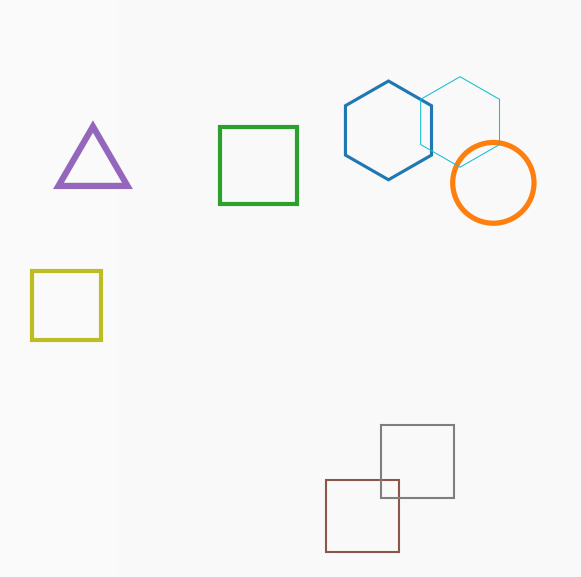[{"shape": "hexagon", "thickness": 1.5, "radius": 0.43, "center": [0.668, 0.773]}, {"shape": "circle", "thickness": 2.5, "radius": 0.35, "center": [0.849, 0.683]}, {"shape": "square", "thickness": 2, "radius": 0.33, "center": [0.445, 0.712]}, {"shape": "triangle", "thickness": 3, "radius": 0.34, "center": [0.16, 0.711]}, {"shape": "square", "thickness": 1, "radius": 0.31, "center": [0.624, 0.105]}, {"shape": "square", "thickness": 1, "radius": 0.31, "center": [0.718, 0.2]}, {"shape": "square", "thickness": 2, "radius": 0.3, "center": [0.115, 0.47]}, {"shape": "hexagon", "thickness": 0.5, "radius": 0.39, "center": [0.792, 0.788]}]